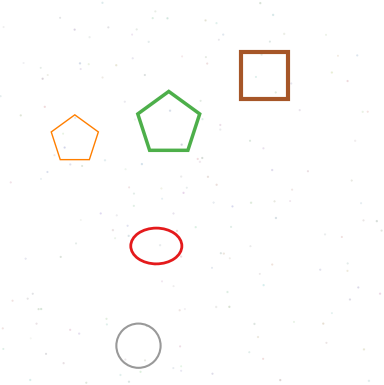[{"shape": "oval", "thickness": 2, "radius": 0.33, "center": [0.406, 0.361]}, {"shape": "pentagon", "thickness": 2.5, "radius": 0.42, "center": [0.438, 0.678]}, {"shape": "pentagon", "thickness": 1, "radius": 0.32, "center": [0.194, 0.637]}, {"shape": "square", "thickness": 3, "radius": 0.31, "center": [0.687, 0.804]}, {"shape": "circle", "thickness": 1.5, "radius": 0.29, "center": [0.36, 0.102]}]